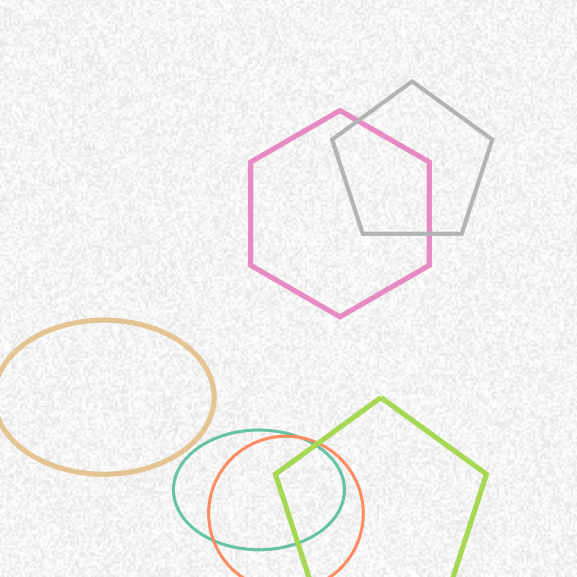[{"shape": "oval", "thickness": 1.5, "radius": 0.74, "center": [0.448, 0.151]}, {"shape": "circle", "thickness": 1.5, "radius": 0.67, "center": [0.495, 0.11]}, {"shape": "hexagon", "thickness": 2.5, "radius": 0.89, "center": [0.589, 0.629]}, {"shape": "pentagon", "thickness": 2.5, "radius": 0.96, "center": [0.66, 0.119]}, {"shape": "oval", "thickness": 2.5, "radius": 0.95, "center": [0.18, 0.311]}, {"shape": "pentagon", "thickness": 2, "radius": 0.73, "center": [0.714, 0.712]}]